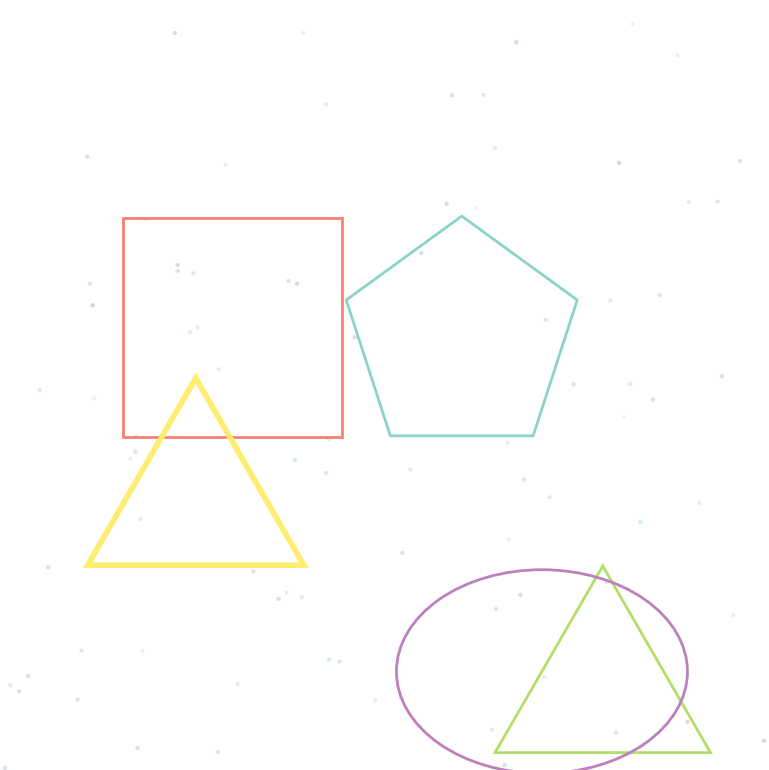[{"shape": "pentagon", "thickness": 1, "radius": 0.79, "center": [0.6, 0.562]}, {"shape": "square", "thickness": 1, "radius": 0.71, "center": [0.302, 0.575]}, {"shape": "triangle", "thickness": 1, "radius": 0.81, "center": [0.783, 0.103]}, {"shape": "oval", "thickness": 1, "radius": 0.94, "center": [0.704, 0.128]}, {"shape": "triangle", "thickness": 2, "radius": 0.81, "center": [0.254, 0.347]}]